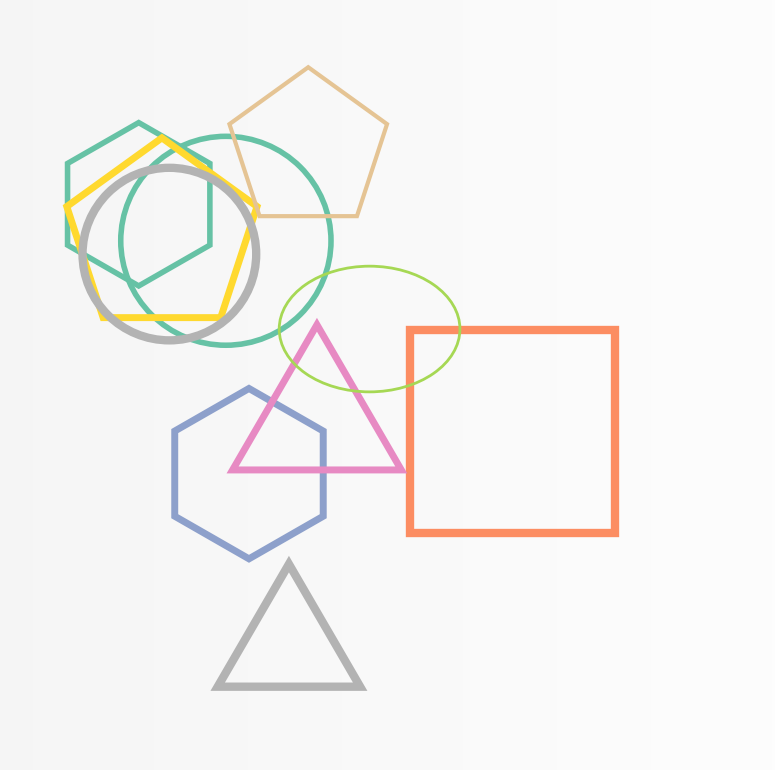[{"shape": "hexagon", "thickness": 2, "radius": 0.53, "center": [0.179, 0.735]}, {"shape": "circle", "thickness": 2, "radius": 0.68, "center": [0.291, 0.687]}, {"shape": "square", "thickness": 3, "radius": 0.66, "center": [0.662, 0.44]}, {"shape": "hexagon", "thickness": 2.5, "radius": 0.55, "center": [0.321, 0.385]}, {"shape": "triangle", "thickness": 2.5, "radius": 0.63, "center": [0.409, 0.453]}, {"shape": "oval", "thickness": 1, "radius": 0.58, "center": [0.477, 0.573]}, {"shape": "pentagon", "thickness": 2.5, "radius": 0.65, "center": [0.209, 0.692]}, {"shape": "pentagon", "thickness": 1.5, "radius": 0.53, "center": [0.398, 0.806]}, {"shape": "circle", "thickness": 3, "radius": 0.56, "center": [0.219, 0.67]}, {"shape": "triangle", "thickness": 3, "radius": 0.53, "center": [0.373, 0.161]}]